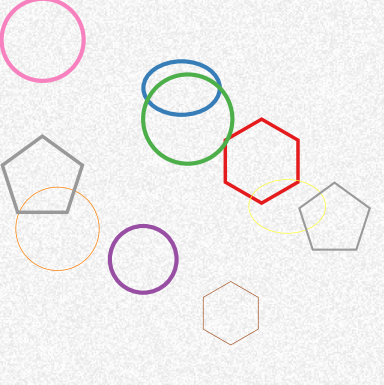[{"shape": "hexagon", "thickness": 2.5, "radius": 0.55, "center": [0.68, 0.581]}, {"shape": "oval", "thickness": 3, "radius": 0.5, "center": [0.472, 0.771]}, {"shape": "circle", "thickness": 3, "radius": 0.58, "center": [0.488, 0.691]}, {"shape": "circle", "thickness": 3, "radius": 0.43, "center": [0.372, 0.326]}, {"shape": "circle", "thickness": 0.5, "radius": 0.54, "center": [0.149, 0.406]}, {"shape": "oval", "thickness": 0.5, "radius": 0.5, "center": [0.746, 0.464]}, {"shape": "hexagon", "thickness": 0.5, "radius": 0.41, "center": [0.599, 0.186]}, {"shape": "circle", "thickness": 3, "radius": 0.53, "center": [0.111, 0.897]}, {"shape": "pentagon", "thickness": 1.5, "radius": 0.48, "center": [0.869, 0.429]}, {"shape": "pentagon", "thickness": 2.5, "radius": 0.55, "center": [0.11, 0.537]}]